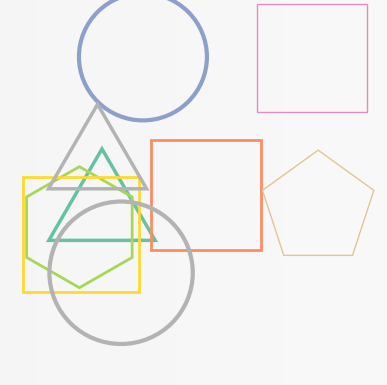[{"shape": "triangle", "thickness": 2.5, "radius": 0.79, "center": [0.263, 0.455]}, {"shape": "square", "thickness": 2, "radius": 0.71, "center": [0.531, 0.494]}, {"shape": "circle", "thickness": 3, "radius": 0.83, "center": [0.369, 0.852]}, {"shape": "square", "thickness": 1, "radius": 0.71, "center": [0.805, 0.849]}, {"shape": "hexagon", "thickness": 2, "radius": 0.79, "center": [0.205, 0.41]}, {"shape": "square", "thickness": 2, "radius": 0.75, "center": [0.209, 0.39]}, {"shape": "pentagon", "thickness": 1, "radius": 0.76, "center": [0.821, 0.459]}, {"shape": "circle", "thickness": 3, "radius": 0.92, "center": [0.312, 0.292]}, {"shape": "triangle", "thickness": 2.5, "radius": 0.73, "center": [0.252, 0.583]}]